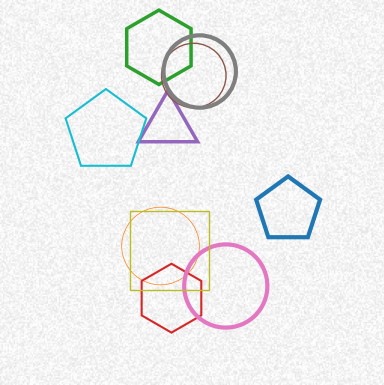[{"shape": "pentagon", "thickness": 3, "radius": 0.44, "center": [0.748, 0.454]}, {"shape": "circle", "thickness": 0.5, "radius": 0.5, "center": [0.417, 0.361]}, {"shape": "hexagon", "thickness": 2.5, "radius": 0.48, "center": [0.413, 0.877]}, {"shape": "hexagon", "thickness": 1.5, "radius": 0.45, "center": [0.445, 0.226]}, {"shape": "triangle", "thickness": 2.5, "radius": 0.44, "center": [0.436, 0.676]}, {"shape": "circle", "thickness": 1, "radius": 0.42, "center": [0.503, 0.804]}, {"shape": "circle", "thickness": 3, "radius": 0.54, "center": [0.586, 0.257]}, {"shape": "circle", "thickness": 3, "radius": 0.47, "center": [0.519, 0.814]}, {"shape": "square", "thickness": 1, "radius": 0.51, "center": [0.44, 0.349]}, {"shape": "pentagon", "thickness": 1.5, "radius": 0.55, "center": [0.275, 0.659]}]